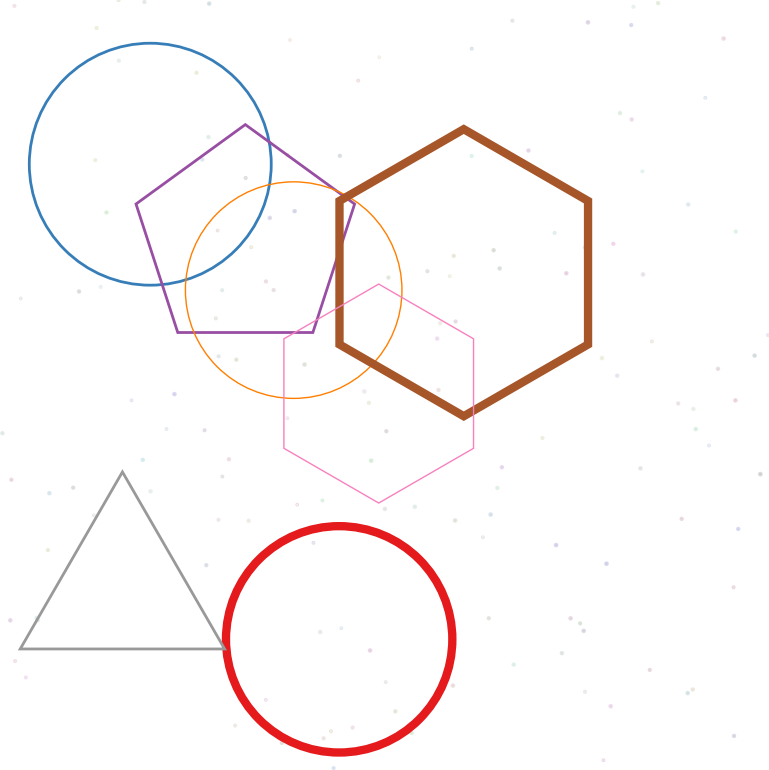[{"shape": "circle", "thickness": 3, "radius": 0.73, "center": [0.44, 0.17]}, {"shape": "circle", "thickness": 1, "radius": 0.79, "center": [0.195, 0.787]}, {"shape": "pentagon", "thickness": 1, "radius": 0.75, "center": [0.319, 0.689]}, {"shape": "circle", "thickness": 0.5, "radius": 0.7, "center": [0.381, 0.623]}, {"shape": "hexagon", "thickness": 3, "radius": 0.93, "center": [0.602, 0.646]}, {"shape": "hexagon", "thickness": 0.5, "radius": 0.71, "center": [0.492, 0.489]}, {"shape": "triangle", "thickness": 1, "radius": 0.77, "center": [0.159, 0.234]}]